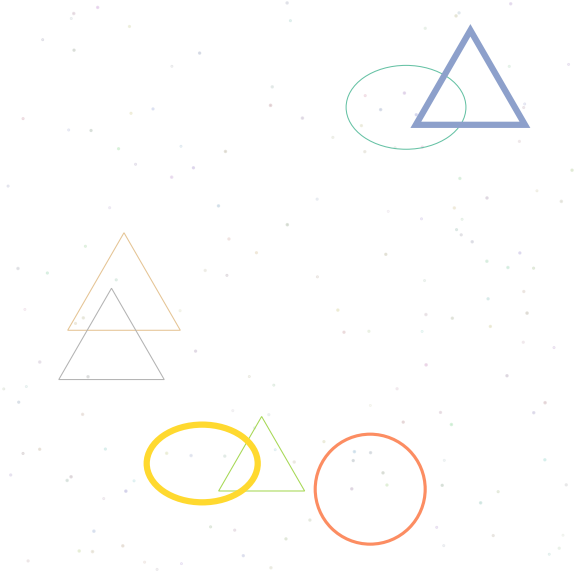[{"shape": "oval", "thickness": 0.5, "radius": 0.52, "center": [0.703, 0.813]}, {"shape": "circle", "thickness": 1.5, "radius": 0.48, "center": [0.641, 0.152]}, {"shape": "triangle", "thickness": 3, "radius": 0.55, "center": [0.815, 0.838]}, {"shape": "triangle", "thickness": 0.5, "radius": 0.43, "center": [0.453, 0.192]}, {"shape": "oval", "thickness": 3, "radius": 0.48, "center": [0.35, 0.197]}, {"shape": "triangle", "thickness": 0.5, "radius": 0.56, "center": [0.215, 0.484]}, {"shape": "triangle", "thickness": 0.5, "radius": 0.53, "center": [0.193, 0.395]}]